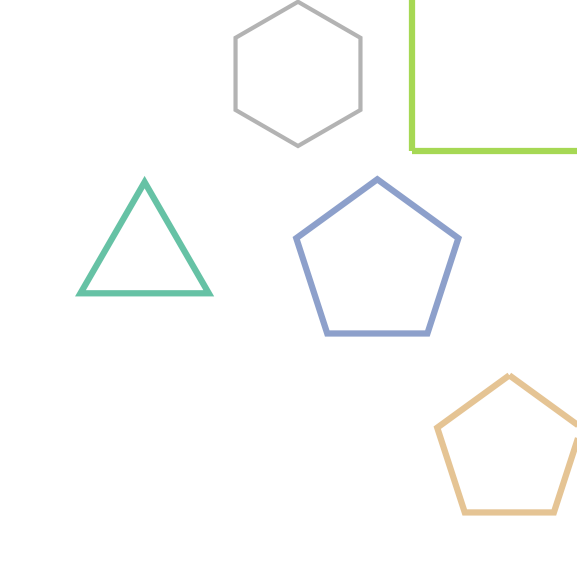[{"shape": "triangle", "thickness": 3, "radius": 0.64, "center": [0.25, 0.555]}, {"shape": "pentagon", "thickness": 3, "radius": 0.74, "center": [0.653, 0.541]}, {"shape": "square", "thickness": 3, "radius": 0.73, "center": [0.86, 0.884]}, {"shape": "pentagon", "thickness": 3, "radius": 0.66, "center": [0.882, 0.218]}, {"shape": "hexagon", "thickness": 2, "radius": 0.62, "center": [0.516, 0.871]}]